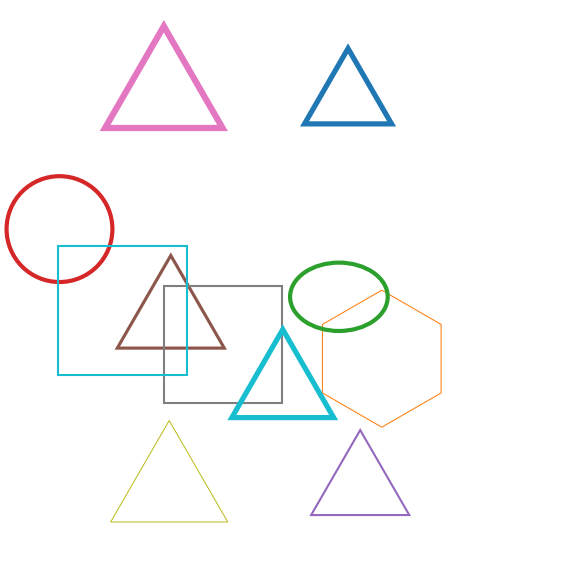[{"shape": "triangle", "thickness": 2.5, "radius": 0.44, "center": [0.603, 0.828]}, {"shape": "hexagon", "thickness": 0.5, "radius": 0.59, "center": [0.661, 0.378]}, {"shape": "oval", "thickness": 2, "radius": 0.42, "center": [0.587, 0.485]}, {"shape": "circle", "thickness": 2, "radius": 0.46, "center": [0.103, 0.602]}, {"shape": "triangle", "thickness": 1, "radius": 0.49, "center": [0.624, 0.156]}, {"shape": "triangle", "thickness": 1.5, "radius": 0.53, "center": [0.296, 0.45]}, {"shape": "triangle", "thickness": 3, "radius": 0.59, "center": [0.284, 0.836]}, {"shape": "square", "thickness": 1, "radius": 0.51, "center": [0.386, 0.403]}, {"shape": "triangle", "thickness": 0.5, "radius": 0.59, "center": [0.293, 0.154]}, {"shape": "square", "thickness": 1, "radius": 0.56, "center": [0.213, 0.461]}, {"shape": "triangle", "thickness": 2.5, "radius": 0.51, "center": [0.49, 0.327]}]